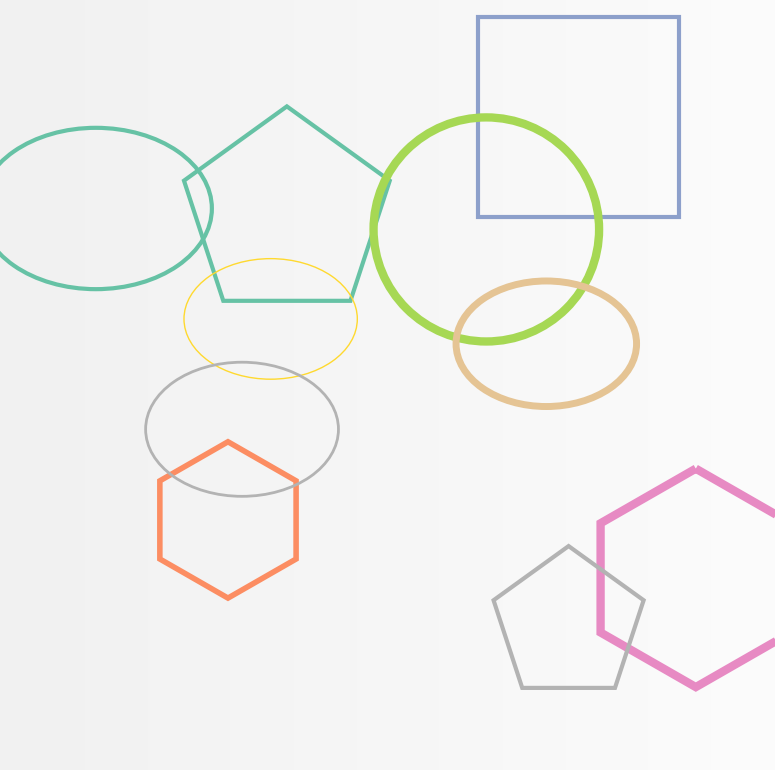[{"shape": "oval", "thickness": 1.5, "radius": 0.75, "center": [0.124, 0.729]}, {"shape": "pentagon", "thickness": 1.5, "radius": 0.7, "center": [0.37, 0.722]}, {"shape": "hexagon", "thickness": 2, "radius": 0.51, "center": [0.294, 0.325]}, {"shape": "square", "thickness": 1.5, "radius": 0.65, "center": [0.746, 0.848]}, {"shape": "hexagon", "thickness": 3, "radius": 0.71, "center": [0.898, 0.25]}, {"shape": "circle", "thickness": 3, "radius": 0.73, "center": [0.628, 0.702]}, {"shape": "oval", "thickness": 0.5, "radius": 0.56, "center": [0.349, 0.586]}, {"shape": "oval", "thickness": 2.5, "radius": 0.58, "center": [0.705, 0.554]}, {"shape": "oval", "thickness": 1, "radius": 0.62, "center": [0.312, 0.443]}, {"shape": "pentagon", "thickness": 1.5, "radius": 0.51, "center": [0.734, 0.189]}]